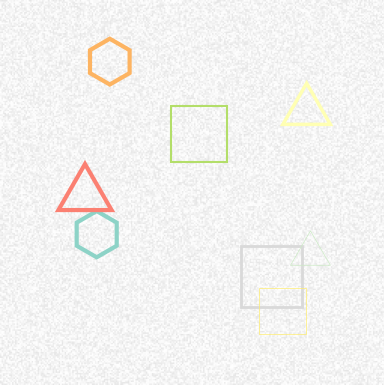[{"shape": "hexagon", "thickness": 3, "radius": 0.3, "center": [0.251, 0.392]}, {"shape": "triangle", "thickness": 2.5, "radius": 0.36, "center": [0.796, 0.713]}, {"shape": "triangle", "thickness": 3, "radius": 0.4, "center": [0.221, 0.494]}, {"shape": "hexagon", "thickness": 3, "radius": 0.3, "center": [0.285, 0.84]}, {"shape": "square", "thickness": 1.5, "radius": 0.36, "center": [0.517, 0.652]}, {"shape": "square", "thickness": 2, "radius": 0.4, "center": [0.704, 0.281]}, {"shape": "triangle", "thickness": 0.5, "radius": 0.3, "center": [0.806, 0.341]}, {"shape": "square", "thickness": 0.5, "radius": 0.3, "center": [0.733, 0.192]}]